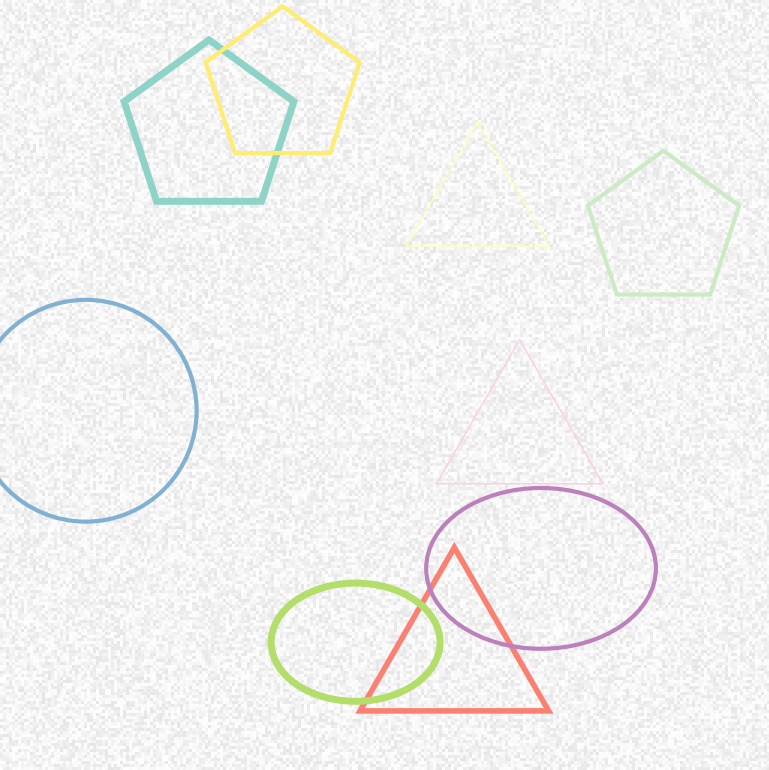[{"shape": "pentagon", "thickness": 2.5, "radius": 0.58, "center": [0.271, 0.832]}, {"shape": "triangle", "thickness": 0.5, "radius": 0.54, "center": [0.62, 0.734]}, {"shape": "triangle", "thickness": 2, "radius": 0.71, "center": [0.59, 0.147]}, {"shape": "circle", "thickness": 1.5, "radius": 0.72, "center": [0.111, 0.467]}, {"shape": "oval", "thickness": 2.5, "radius": 0.55, "center": [0.462, 0.166]}, {"shape": "triangle", "thickness": 0.5, "radius": 0.62, "center": [0.675, 0.434]}, {"shape": "oval", "thickness": 1.5, "radius": 0.75, "center": [0.703, 0.262]}, {"shape": "pentagon", "thickness": 1.5, "radius": 0.52, "center": [0.862, 0.701]}, {"shape": "pentagon", "thickness": 1.5, "radius": 0.53, "center": [0.367, 0.886]}]